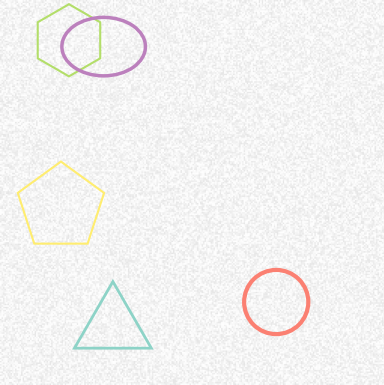[{"shape": "triangle", "thickness": 2, "radius": 0.58, "center": [0.293, 0.153]}, {"shape": "circle", "thickness": 3, "radius": 0.42, "center": [0.717, 0.216]}, {"shape": "hexagon", "thickness": 1.5, "radius": 0.47, "center": [0.179, 0.895]}, {"shape": "oval", "thickness": 2.5, "radius": 0.54, "center": [0.269, 0.879]}, {"shape": "pentagon", "thickness": 1.5, "radius": 0.59, "center": [0.158, 0.462]}]